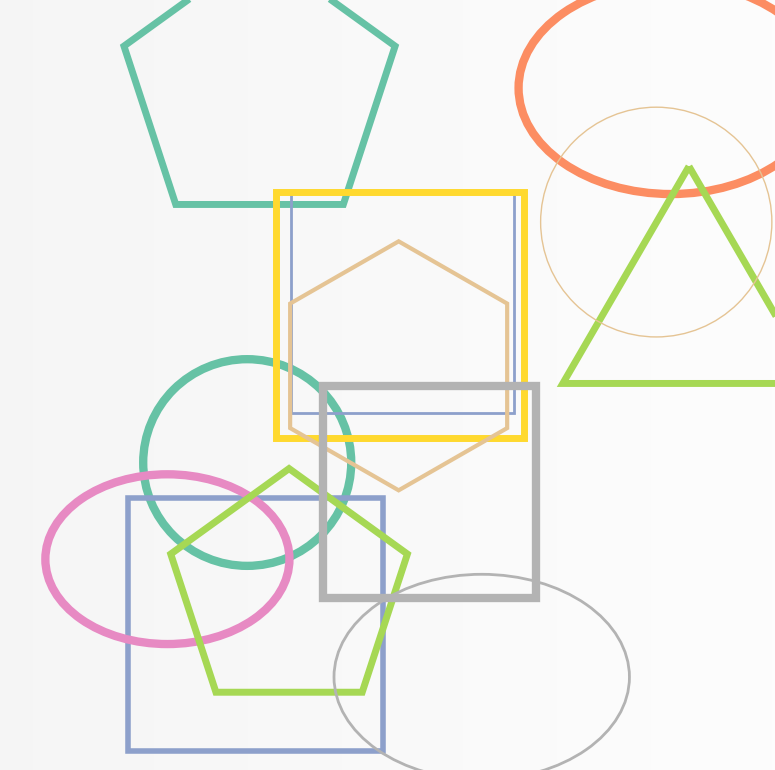[{"shape": "circle", "thickness": 3, "radius": 0.67, "center": [0.319, 0.399]}, {"shape": "pentagon", "thickness": 2.5, "radius": 0.92, "center": [0.335, 0.883]}, {"shape": "oval", "thickness": 3, "radius": 0.98, "center": [0.866, 0.886]}, {"shape": "square", "thickness": 1, "radius": 0.72, "center": [0.52, 0.607]}, {"shape": "square", "thickness": 2, "radius": 0.82, "center": [0.33, 0.189]}, {"shape": "oval", "thickness": 3, "radius": 0.79, "center": [0.216, 0.274]}, {"shape": "triangle", "thickness": 2.5, "radius": 0.94, "center": [0.889, 0.596]}, {"shape": "pentagon", "thickness": 2.5, "radius": 0.8, "center": [0.373, 0.231]}, {"shape": "square", "thickness": 2.5, "radius": 0.8, "center": [0.517, 0.591]}, {"shape": "hexagon", "thickness": 1.5, "radius": 0.81, "center": [0.514, 0.525]}, {"shape": "circle", "thickness": 0.5, "radius": 0.75, "center": [0.847, 0.712]}, {"shape": "oval", "thickness": 1, "radius": 0.95, "center": [0.622, 0.121]}, {"shape": "square", "thickness": 3, "radius": 0.69, "center": [0.554, 0.361]}]